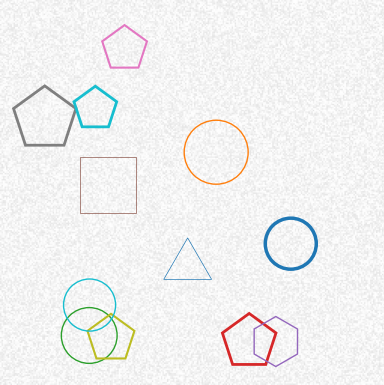[{"shape": "triangle", "thickness": 0.5, "radius": 0.36, "center": [0.487, 0.31]}, {"shape": "circle", "thickness": 2.5, "radius": 0.33, "center": [0.755, 0.367]}, {"shape": "circle", "thickness": 1, "radius": 0.42, "center": [0.561, 0.605]}, {"shape": "circle", "thickness": 1, "radius": 0.36, "center": [0.232, 0.129]}, {"shape": "pentagon", "thickness": 2, "radius": 0.37, "center": [0.647, 0.113]}, {"shape": "hexagon", "thickness": 1, "radius": 0.32, "center": [0.716, 0.113]}, {"shape": "square", "thickness": 0.5, "radius": 0.37, "center": [0.281, 0.52]}, {"shape": "pentagon", "thickness": 1.5, "radius": 0.31, "center": [0.324, 0.874]}, {"shape": "pentagon", "thickness": 2, "radius": 0.43, "center": [0.116, 0.692]}, {"shape": "pentagon", "thickness": 1.5, "radius": 0.32, "center": [0.288, 0.121]}, {"shape": "pentagon", "thickness": 2, "radius": 0.29, "center": [0.248, 0.718]}, {"shape": "circle", "thickness": 1, "radius": 0.34, "center": [0.233, 0.208]}]